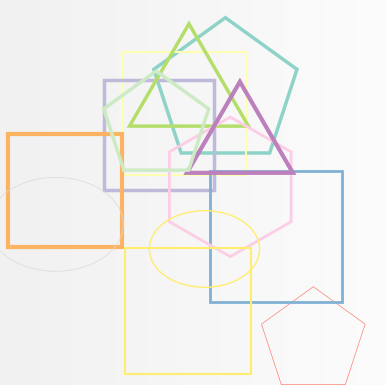[{"shape": "pentagon", "thickness": 2.5, "radius": 0.97, "center": [0.582, 0.76]}, {"shape": "square", "thickness": 1.5, "radius": 0.8, "center": [0.474, 0.705]}, {"shape": "square", "thickness": 2.5, "radius": 0.71, "center": [0.411, 0.65]}, {"shape": "pentagon", "thickness": 0.5, "radius": 0.7, "center": [0.809, 0.115]}, {"shape": "square", "thickness": 2, "radius": 0.85, "center": [0.713, 0.386]}, {"shape": "square", "thickness": 3, "radius": 0.73, "center": [0.168, 0.506]}, {"shape": "triangle", "thickness": 2.5, "radius": 0.89, "center": [0.488, 0.761]}, {"shape": "hexagon", "thickness": 2, "radius": 0.91, "center": [0.594, 0.515]}, {"shape": "oval", "thickness": 0.5, "radius": 0.87, "center": [0.144, 0.417]}, {"shape": "triangle", "thickness": 3, "radius": 0.79, "center": [0.619, 0.63]}, {"shape": "pentagon", "thickness": 2.5, "radius": 0.71, "center": [0.403, 0.673]}, {"shape": "oval", "thickness": 1, "radius": 0.71, "center": [0.528, 0.353]}, {"shape": "square", "thickness": 1.5, "radius": 0.82, "center": [0.485, 0.192]}]